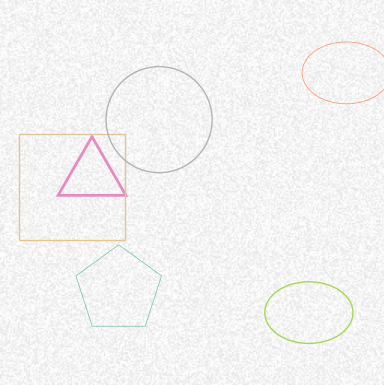[{"shape": "pentagon", "thickness": 0.5, "radius": 0.58, "center": [0.308, 0.247]}, {"shape": "oval", "thickness": 0.5, "radius": 0.57, "center": [0.9, 0.811]}, {"shape": "triangle", "thickness": 2, "radius": 0.51, "center": [0.239, 0.543]}, {"shape": "oval", "thickness": 1, "radius": 0.57, "center": [0.802, 0.188]}, {"shape": "square", "thickness": 1, "radius": 0.69, "center": [0.188, 0.515]}, {"shape": "circle", "thickness": 1, "radius": 0.69, "center": [0.413, 0.689]}]